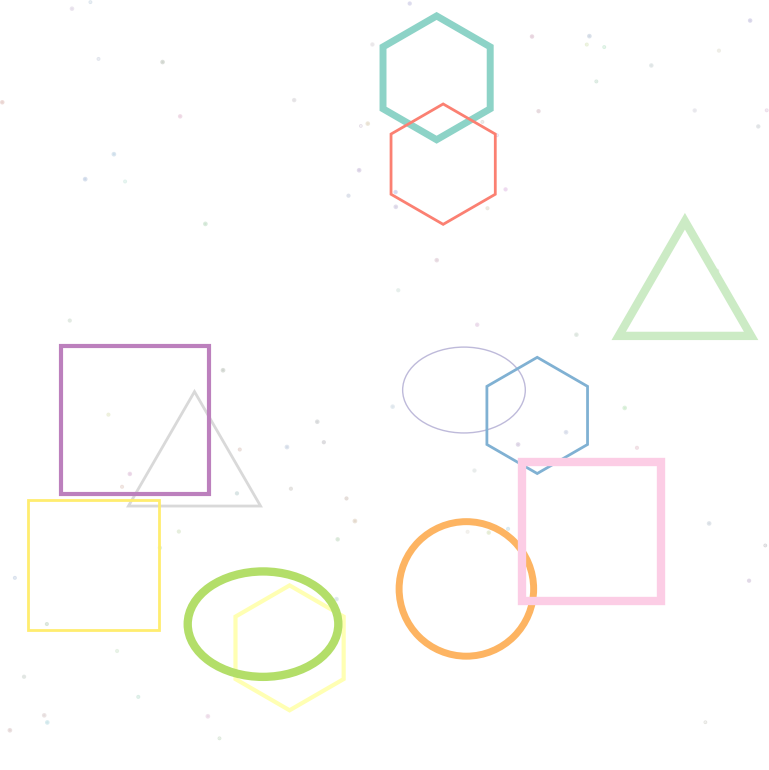[{"shape": "hexagon", "thickness": 2.5, "radius": 0.4, "center": [0.567, 0.899]}, {"shape": "hexagon", "thickness": 1.5, "radius": 0.41, "center": [0.376, 0.159]}, {"shape": "oval", "thickness": 0.5, "radius": 0.4, "center": [0.603, 0.493]}, {"shape": "hexagon", "thickness": 1, "radius": 0.39, "center": [0.576, 0.787]}, {"shape": "hexagon", "thickness": 1, "radius": 0.38, "center": [0.698, 0.46]}, {"shape": "circle", "thickness": 2.5, "radius": 0.44, "center": [0.606, 0.235]}, {"shape": "oval", "thickness": 3, "radius": 0.49, "center": [0.342, 0.189]}, {"shape": "square", "thickness": 3, "radius": 0.45, "center": [0.768, 0.31]}, {"shape": "triangle", "thickness": 1, "radius": 0.5, "center": [0.253, 0.392]}, {"shape": "square", "thickness": 1.5, "radius": 0.48, "center": [0.176, 0.454]}, {"shape": "triangle", "thickness": 3, "radius": 0.5, "center": [0.89, 0.613]}, {"shape": "square", "thickness": 1, "radius": 0.42, "center": [0.121, 0.266]}]